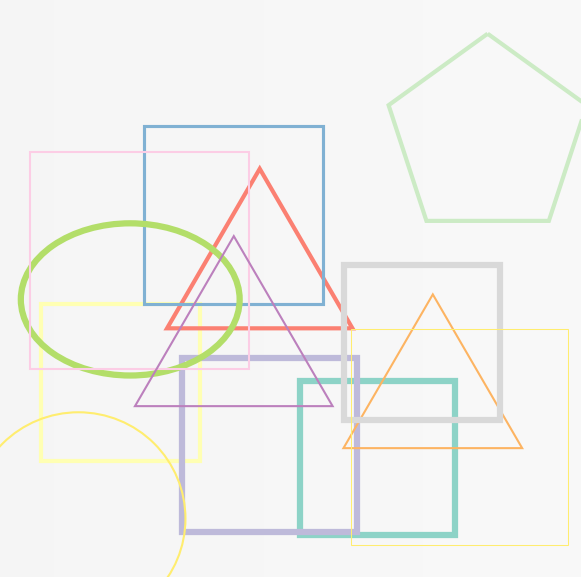[{"shape": "square", "thickness": 3, "radius": 0.67, "center": [0.65, 0.206]}, {"shape": "square", "thickness": 2, "radius": 0.68, "center": [0.207, 0.337]}, {"shape": "square", "thickness": 3, "radius": 0.75, "center": [0.463, 0.229]}, {"shape": "triangle", "thickness": 2, "radius": 0.92, "center": [0.447, 0.523]}, {"shape": "square", "thickness": 1.5, "radius": 0.77, "center": [0.402, 0.627]}, {"shape": "triangle", "thickness": 1, "radius": 0.89, "center": [0.745, 0.312]}, {"shape": "oval", "thickness": 3, "radius": 0.94, "center": [0.224, 0.481]}, {"shape": "square", "thickness": 1, "radius": 0.94, "center": [0.241, 0.548]}, {"shape": "square", "thickness": 3, "radius": 0.67, "center": [0.726, 0.406]}, {"shape": "triangle", "thickness": 1, "radius": 0.98, "center": [0.402, 0.394]}, {"shape": "pentagon", "thickness": 2, "radius": 0.9, "center": [0.839, 0.762]}, {"shape": "circle", "thickness": 1, "radius": 0.92, "center": [0.135, 0.101]}, {"shape": "square", "thickness": 0.5, "radius": 0.94, "center": [0.79, 0.242]}]